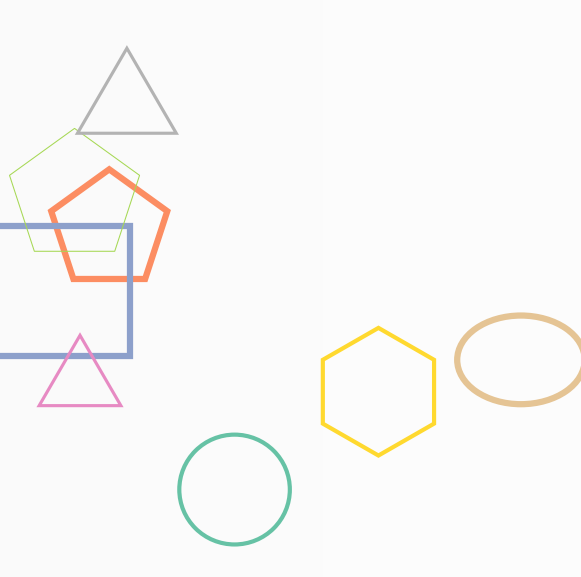[{"shape": "circle", "thickness": 2, "radius": 0.48, "center": [0.404, 0.151]}, {"shape": "pentagon", "thickness": 3, "radius": 0.52, "center": [0.188, 0.601]}, {"shape": "square", "thickness": 3, "radius": 0.56, "center": [0.111, 0.496]}, {"shape": "triangle", "thickness": 1.5, "radius": 0.41, "center": [0.138, 0.337]}, {"shape": "pentagon", "thickness": 0.5, "radius": 0.59, "center": [0.128, 0.659]}, {"shape": "hexagon", "thickness": 2, "radius": 0.55, "center": [0.651, 0.321]}, {"shape": "oval", "thickness": 3, "radius": 0.55, "center": [0.896, 0.376]}, {"shape": "triangle", "thickness": 1.5, "radius": 0.49, "center": [0.218, 0.817]}]